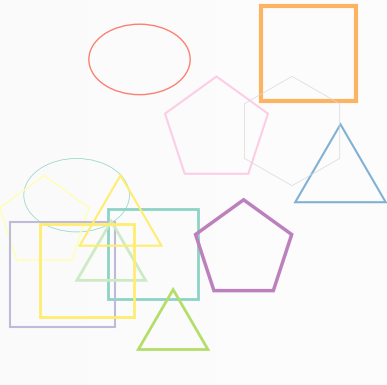[{"shape": "square", "thickness": 2, "radius": 0.58, "center": [0.394, 0.341]}, {"shape": "oval", "thickness": 0.5, "radius": 0.68, "center": [0.198, 0.493]}, {"shape": "pentagon", "thickness": 1, "radius": 0.61, "center": [0.114, 0.423]}, {"shape": "square", "thickness": 1.5, "radius": 0.68, "center": [0.162, 0.287]}, {"shape": "oval", "thickness": 1, "radius": 0.65, "center": [0.36, 0.846]}, {"shape": "triangle", "thickness": 1.5, "radius": 0.67, "center": [0.879, 0.542]}, {"shape": "square", "thickness": 3, "radius": 0.62, "center": [0.796, 0.86]}, {"shape": "triangle", "thickness": 2, "radius": 0.52, "center": [0.447, 0.144]}, {"shape": "pentagon", "thickness": 1.5, "radius": 0.7, "center": [0.559, 0.662]}, {"shape": "hexagon", "thickness": 0.5, "radius": 0.71, "center": [0.754, 0.66]}, {"shape": "pentagon", "thickness": 2.5, "radius": 0.65, "center": [0.629, 0.351]}, {"shape": "triangle", "thickness": 2, "radius": 0.51, "center": [0.287, 0.323]}, {"shape": "triangle", "thickness": 1.5, "radius": 0.61, "center": [0.311, 0.423]}, {"shape": "square", "thickness": 2, "radius": 0.6, "center": [0.225, 0.297]}]